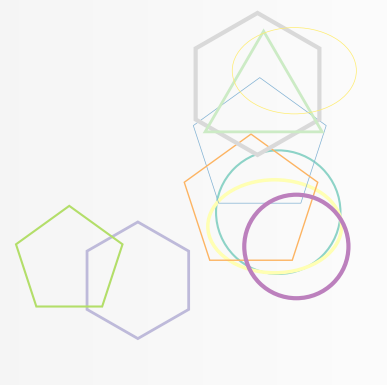[{"shape": "circle", "thickness": 1.5, "radius": 0.8, "center": [0.718, 0.449]}, {"shape": "oval", "thickness": 2.5, "radius": 0.86, "center": [0.709, 0.412]}, {"shape": "hexagon", "thickness": 2, "radius": 0.76, "center": [0.356, 0.272]}, {"shape": "pentagon", "thickness": 0.5, "radius": 0.9, "center": [0.67, 0.618]}, {"shape": "pentagon", "thickness": 1, "radius": 0.91, "center": [0.648, 0.471]}, {"shape": "pentagon", "thickness": 1.5, "radius": 0.72, "center": [0.179, 0.321]}, {"shape": "hexagon", "thickness": 3, "radius": 0.92, "center": [0.665, 0.782]}, {"shape": "circle", "thickness": 3, "radius": 0.67, "center": [0.765, 0.36]}, {"shape": "triangle", "thickness": 2, "radius": 0.87, "center": [0.68, 0.745]}, {"shape": "oval", "thickness": 0.5, "radius": 0.8, "center": [0.76, 0.816]}]